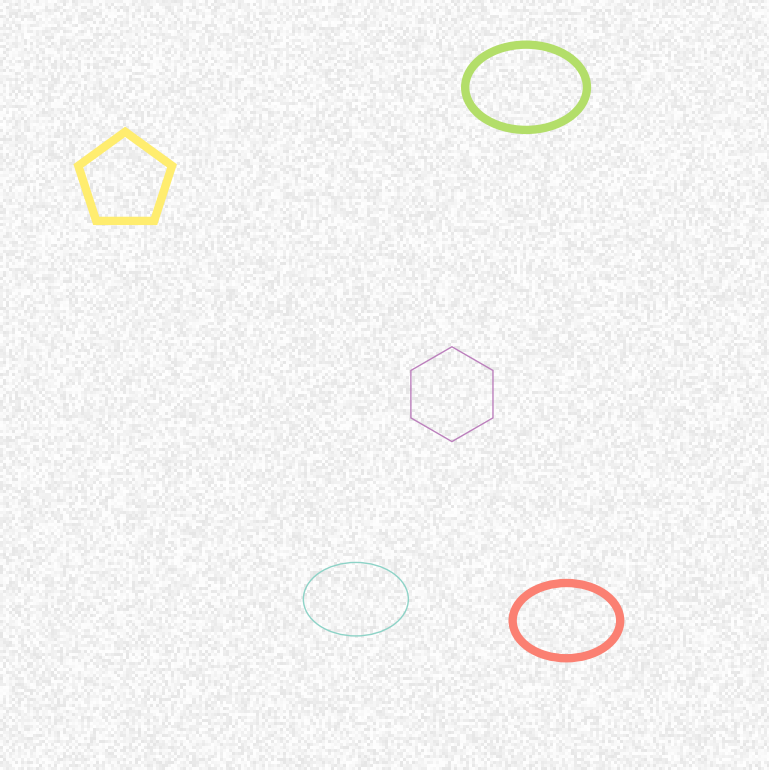[{"shape": "oval", "thickness": 0.5, "radius": 0.34, "center": [0.462, 0.222]}, {"shape": "oval", "thickness": 3, "radius": 0.35, "center": [0.736, 0.194]}, {"shape": "oval", "thickness": 3, "radius": 0.4, "center": [0.683, 0.887]}, {"shape": "hexagon", "thickness": 0.5, "radius": 0.31, "center": [0.587, 0.488]}, {"shape": "pentagon", "thickness": 3, "radius": 0.32, "center": [0.163, 0.765]}]